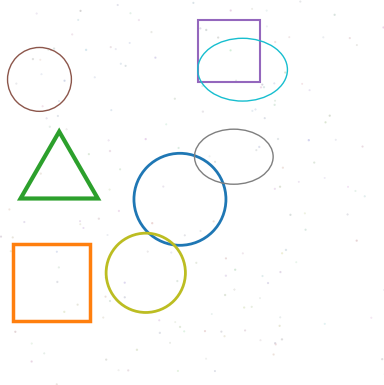[{"shape": "circle", "thickness": 2, "radius": 0.6, "center": [0.467, 0.482]}, {"shape": "square", "thickness": 2.5, "radius": 0.5, "center": [0.134, 0.267]}, {"shape": "triangle", "thickness": 3, "radius": 0.58, "center": [0.154, 0.542]}, {"shape": "square", "thickness": 1.5, "radius": 0.4, "center": [0.595, 0.867]}, {"shape": "circle", "thickness": 1, "radius": 0.41, "center": [0.103, 0.794]}, {"shape": "oval", "thickness": 1, "radius": 0.51, "center": [0.607, 0.593]}, {"shape": "circle", "thickness": 2, "radius": 0.51, "center": [0.379, 0.291]}, {"shape": "oval", "thickness": 1, "radius": 0.58, "center": [0.63, 0.819]}]